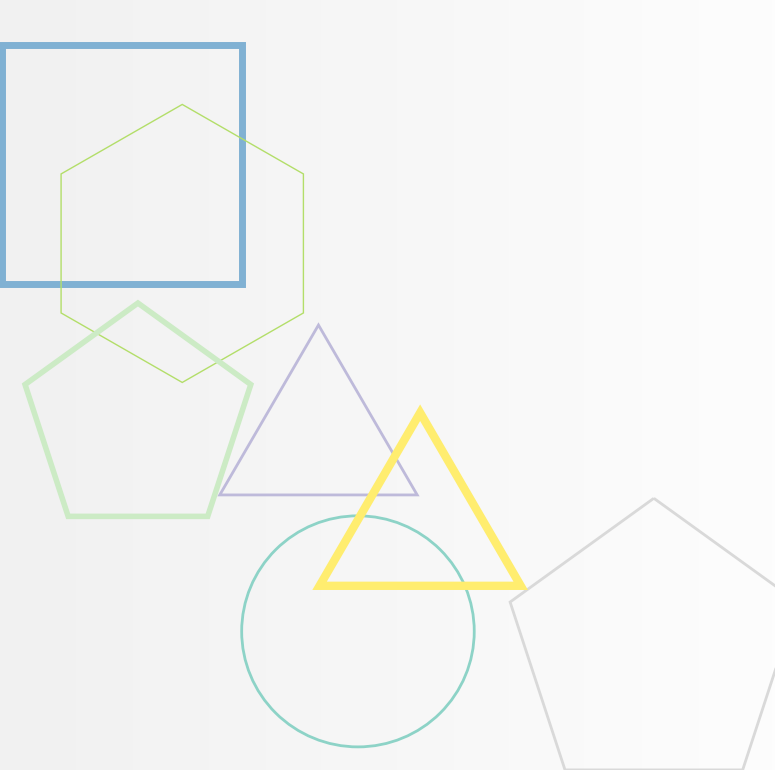[{"shape": "circle", "thickness": 1, "radius": 0.75, "center": [0.462, 0.18]}, {"shape": "triangle", "thickness": 1, "radius": 0.74, "center": [0.411, 0.431]}, {"shape": "square", "thickness": 2.5, "radius": 0.78, "center": [0.158, 0.787]}, {"shape": "hexagon", "thickness": 0.5, "radius": 0.9, "center": [0.235, 0.684]}, {"shape": "pentagon", "thickness": 1, "radius": 0.98, "center": [0.844, 0.158]}, {"shape": "pentagon", "thickness": 2, "radius": 0.77, "center": [0.178, 0.453]}, {"shape": "triangle", "thickness": 3, "radius": 0.75, "center": [0.542, 0.314]}]